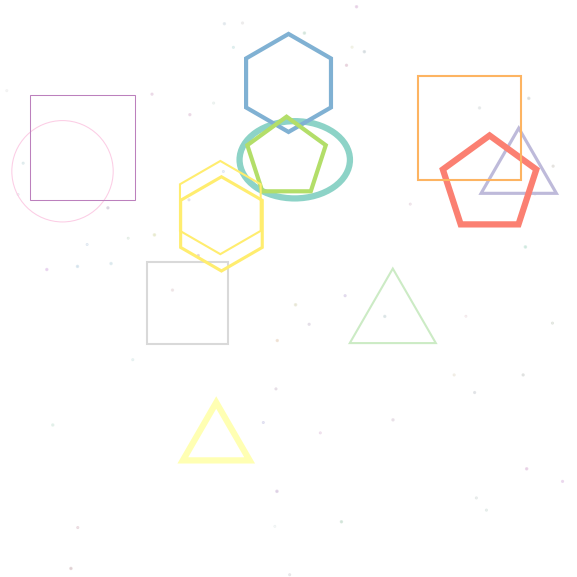[{"shape": "oval", "thickness": 3, "radius": 0.48, "center": [0.51, 0.722]}, {"shape": "triangle", "thickness": 3, "radius": 0.33, "center": [0.374, 0.235]}, {"shape": "triangle", "thickness": 1.5, "radius": 0.38, "center": [0.898, 0.702]}, {"shape": "pentagon", "thickness": 3, "radius": 0.43, "center": [0.848, 0.679]}, {"shape": "hexagon", "thickness": 2, "radius": 0.42, "center": [0.5, 0.856]}, {"shape": "square", "thickness": 1, "radius": 0.45, "center": [0.813, 0.777]}, {"shape": "pentagon", "thickness": 2, "radius": 0.36, "center": [0.496, 0.726]}, {"shape": "circle", "thickness": 0.5, "radius": 0.44, "center": [0.108, 0.703]}, {"shape": "square", "thickness": 1, "radius": 0.35, "center": [0.324, 0.474]}, {"shape": "square", "thickness": 0.5, "radius": 0.45, "center": [0.143, 0.743]}, {"shape": "triangle", "thickness": 1, "radius": 0.43, "center": [0.68, 0.448]}, {"shape": "hexagon", "thickness": 1.5, "radius": 0.41, "center": [0.383, 0.611]}, {"shape": "hexagon", "thickness": 1, "radius": 0.4, "center": [0.382, 0.64]}]